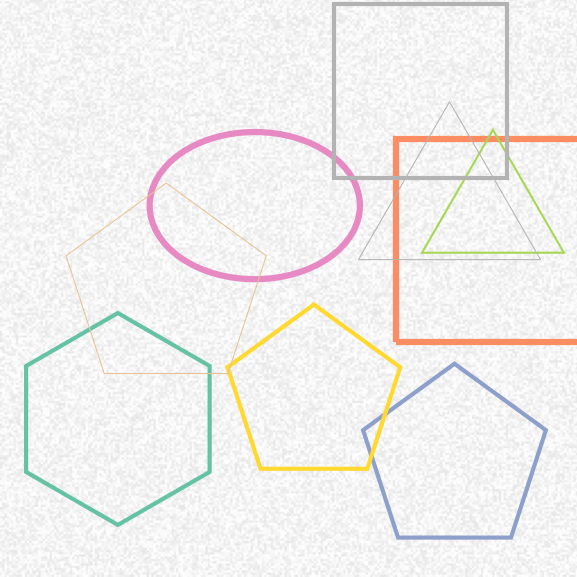[{"shape": "hexagon", "thickness": 2, "radius": 0.92, "center": [0.204, 0.274]}, {"shape": "square", "thickness": 3, "radius": 0.88, "center": [0.86, 0.583]}, {"shape": "pentagon", "thickness": 2, "radius": 0.83, "center": [0.787, 0.203]}, {"shape": "oval", "thickness": 3, "radius": 0.91, "center": [0.441, 0.643]}, {"shape": "triangle", "thickness": 1, "radius": 0.71, "center": [0.854, 0.632]}, {"shape": "pentagon", "thickness": 2, "radius": 0.79, "center": [0.544, 0.315]}, {"shape": "pentagon", "thickness": 0.5, "radius": 0.91, "center": [0.288, 0.5]}, {"shape": "square", "thickness": 2, "radius": 0.75, "center": [0.728, 0.842]}, {"shape": "triangle", "thickness": 0.5, "radius": 0.91, "center": [0.778, 0.641]}]